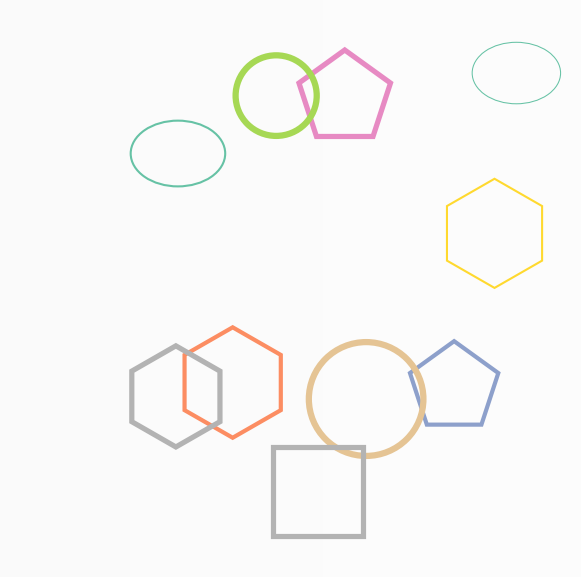[{"shape": "oval", "thickness": 1, "radius": 0.41, "center": [0.306, 0.733]}, {"shape": "oval", "thickness": 0.5, "radius": 0.38, "center": [0.888, 0.873]}, {"shape": "hexagon", "thickness": 2, "radius": 0.48, "center": [0.4, 0.337]}, {"shape": "pentagon", "thickness": 2, "radius": 0.4, "center": [0.781, 0.328]}, {"shape": "pentagon", "thickness": 2.5, "radius": 0.41, "center": [0.593, 0.83]}, {"shape": "circle", "thickness": 3, "radius": 0.35, "center": [0.475, 0.834]}, {"shape": "hexagon", "thickness": 1, "radius": 0.47, "center": [0.851, 0.595]}, {"shape": "circle", "thickness": 3, "radius": 0.49, "center": [0.63, 0.308]}, {"shape": "hexagon", "thickness": 2.5, "radius": 0.44, "center": [0.303, 0.313]}, {"shape": "square", "thickness": 2.5, "radius": 0.39, "center": [0.547, 0.148]}]